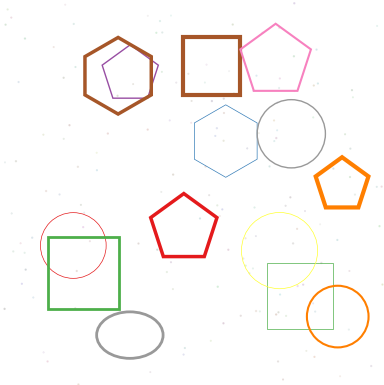[{"shape": "pentagon", "thickness": 2.5, "radius": 0.45, "center": [0.477, 0.407]}, {"shape": "circle", "thickness": 0.5, "radius": 0.43, "center": [0.19, 0.362]}, {"shape": "hexagon", "thickness": 0.5, "radius": 0.47, "center": [0.586, 0.634]}, {"shape": "square", "thickness": 2, "radius": 0.47, "center": [0.217, 0.292]}, {"shape": "square", "thickness": 0.5, "radius": 0.43, "center": [0.78, 0.231]}, {"shape": "pentagon", "thickness": 1, "radius": 0.38, "center": [0.338, 0.807]}, {"shape": "pentagon", "thickness": 3, "radius": 0.36, "center": [0.888, 0.52]}, {"shape": "circle", "thickness": 1.5, "radius": 0.4, "center": [0.877, 0.178]}, {"shape": "circle", "thickness": 0.5, "radius": 0.49, "center": [0.726, 0.349]}, {"shape": "hexagon", "thickness": 2.5, "radius": 0.5, "center": [0.307, 0.803]}, {"shape": "square", "thickness": 3, "radius": 0.37, "center": [0.55, 0.829]}, {"shape": "pentagon", "thickness": 1.5, "radius": 0.48, "center": [0.716, 0.842]}, {"shape": "oval", "thickness": 2, "radius": 0.43, "center": [0.337, 0.13]}, {"shape": "circle", "thickness": 1, "radius": 0.44, "center": [0.757, 0.653]}]